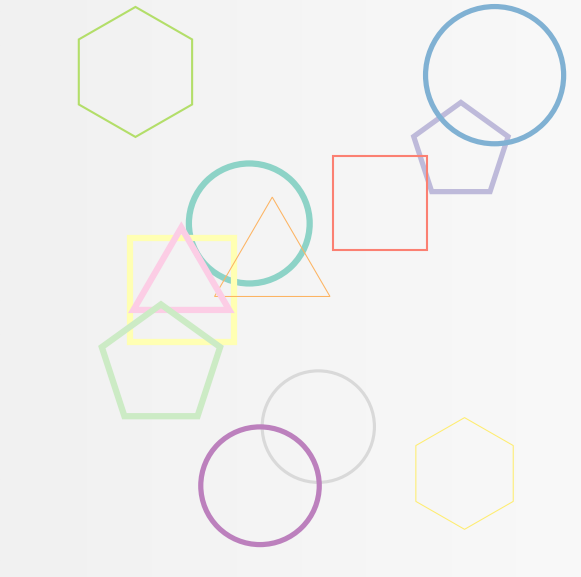[{"shape": "circle", "thickness": 3, "radius": 0.52, "center": [0.429, 0.612]}, {"shape": "square", "thickness": 3, "radius": 0.45, "center": [0.313, 0.497]}, {"shape": "pentagon", "thickness": 2.5, "radius": 0.43, "center": [0.793, 0.736]}, {"shape": "square", "thickness": 1, "radius": 0.41, "center": [0.654, 0.647]}, {"shape": "circle", "thickness": 2.5, "radius": 0.59, "center": [0.851, 0.869]}, {"shape": "triangle", "thickness": 0.5, "radius": 0.57, "center": [0.468, 0.543]}, {"shape": "hexagon", "thickness": 1, "radius": 0.56, "center": [0.233, 0.875]}, {"shape": "triangle", "thickness": 3, "radius": 0.48, "center": [0.312, 0.51]}, {"shape": "circle", "thickness": 1.5, "radius": 0.48, "center": [0.548, 0.26]}, {"shape": "circle", "thickness": 2.5, "radius": 0.51, "center": [0.447, 0.158]}, {"shape": "pentagon", "thickness": 3, "radius": 0.54, "center": [0.277, 0.365]}, {"shape": "hexagon", "thickness": 0.5, "radius": 0.48, "center": [0.799, 0.179]}]